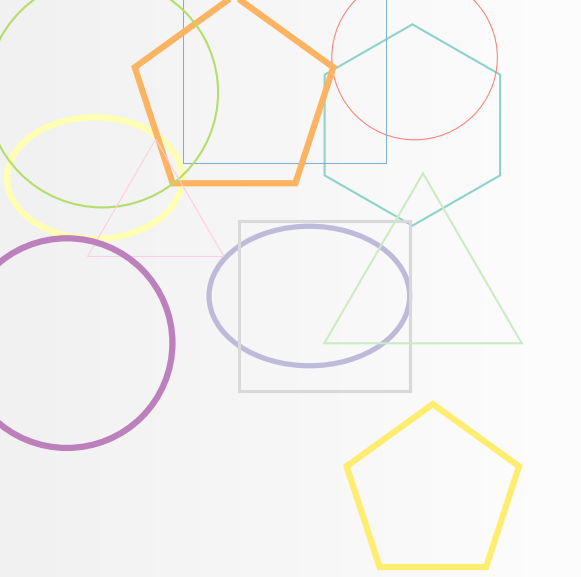[{"shape": "hexagon", "thickness": 1, "radius": 0.87, "center": [0.709, 0.783]}, {"shape": "oval", "thickness": 3, "radius": 0.75, "center": [0.163, 0.691]}, {"shape": "oval", "thickness": 2.5, "radius": 0.86, "center": [0.532, 0.487]}, {"shape": "circle", "thickness": 0.5, "radius": 0.71, "center": [0.713, 0.899]}, {"shape": "square", "thickness": 0.5, "radius": 0.87, "center": [0.49, 0.891]}, {"shape": "pentagon", "thickness": 3, "radius": 0.9, "center": [0.403, 0.827]}, {"shape": "circle", "thickness": 1, "radius": 1.0, "center": [0.176, 0.839]}, {"shape": "triangle", "thickness": 0.5, "radius": 0.68, "center": [0.268, 0.623]}, {"shape": "square", "thickness": 1.5, "radius": 0.73, "center": [0.559, 0.469]}, {"shape": "circle", "thickness": 3, "radius": 0.91, "center": [0.115, 0.405]}, {"shape": "triangle", "thickness": 1, "radius": 0.98, "center": [0.728, 0.503]}, {"shape": "pentagon", "thickness": 3, "radius": 0.78, "center": [0.745, 0.143]}]